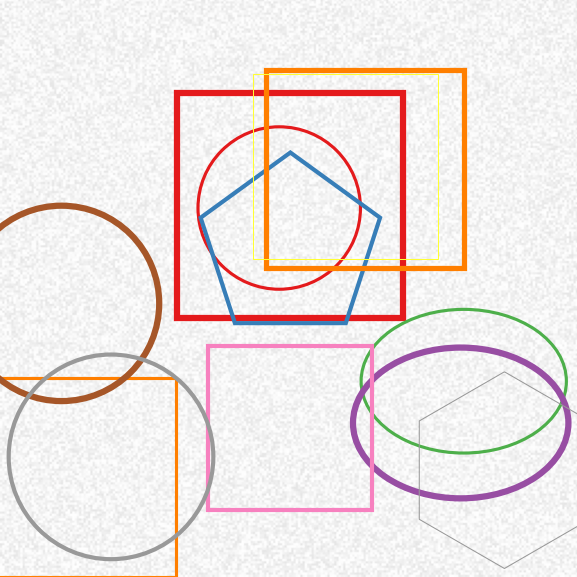[{"shape": "square", "thickness": 3, "radius": 0.98, "center": [0.502, 0.643]}, {"shape": "circle", "thickness": 1.5, "radius": 0.7, "center": [0.483, 0.639]}, {"shape": "pentagon", "thickness": 2, "radius": 0.82, "center": [0.503, 0.572]}, {"shape": "oval", "thickness": 1.5, "radius": 0.89, "center": [0.803, 0.339]}, {"shape": "oval", "thickness": 3, "radius": 0.93, "center": [0.798, 0.267]}, {"shape": "square", "thickness": 2.5, "radius": 0.86, "center": [0.632, 0.706]}, {"shape": "square", "thickness": 1.5, "radius": 0.86, "center": [0.134, 0.173]}, {"shape": "square", "thickness": 0.5, "radius": 0.8, "center": [0.598, 0.711]}, {"shape": "circle", "thickness": 3, "radius": 0.85, "center": [0.107, 0.474]}, {"shape": "square", "thickness": 2, "radius": 0.71, "center": [0.503, 0.258]}, {"shape": "hexagon", "thickness": 0.5, "radius": 0.85, "center": [0.873, 0.185]}, {"shape": "circle", "thickness": 2, "radius": 0.89, "center": [0.192, 0.208]}]